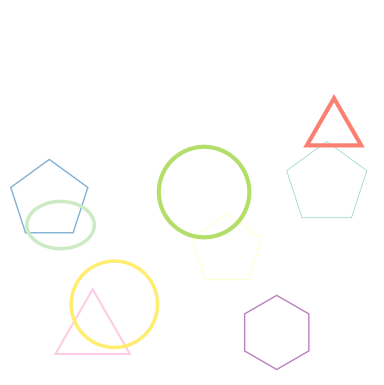[{"shape": "pentagon", "thickness": 0.5, "radius": 0.55, "center": [0.849, 0.523]}, {"shape": "pentagon", "thickness": 0.5, "radius": 0.48, "center": [0.589, 0.35]}, {"shape": "triangle", "thickness": 3, "radius": 0.41, "center": [0.868, 0.663]}, {"shape": "pentagon", "thickness": 1, "radius": 0.53, "center": [0.128, 0.481]}, {"shape": "circle", "thickness": 3, "radius": 0.59, "center": [0.53, 0.501]}, {"shape": "triangle", "thickness": 1.5, "radius": 0.56, "center": [0.241, 0.137]}, {"shape": "hexagon", "thickness": 1, "radius": 0.48, "center": [0.719, 0.137]}, {"shape": "oval", "thickness": 2.5, "radius": 0.44, "center": [0.157, 0.415]}, {"shape": "circle", "thickness": 2.5, "radius": 0.56, "center": [0.297, 0.21]}]